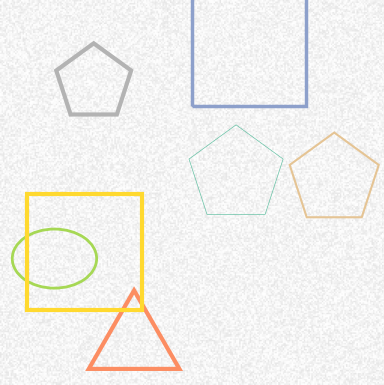[{"shape": "pentagon", "thickness": 0.5, "radius": 0.64, "center": [0.613, 0.547]}, {"shape": "triangle", "thickness": 3, "radius": 0.68, "center": [0.348, 0.11]}, {"shape": "square", "thickness": 2.5, "radius": 0.74, "center": [0.647, 0.873]}, {"shape": "oval", "thickness": 2, "radius": 0.55, "center": [0.141, 0.328]}, {"shape": "square", "thickness": 3, "radius": 0.75, "center": [0.22, 0.345]}, {"shape": "pentagon", "thickness": 1.5, "radius": 0.61, "center": [0.868, 0.534]}, {"shape": "pentagon", "thickness": 3, "radius": 0.51, "center": [0.243, 0.785]}]